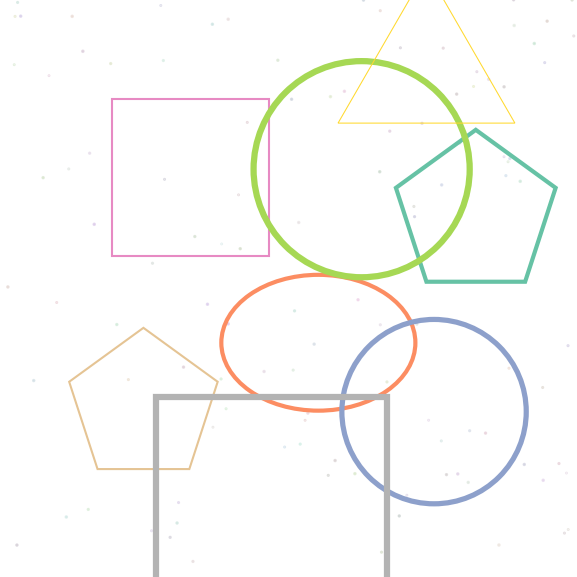[{"shape": "pentagon", "thickness": 2, "radius": 0.73, "center": [0.824, 0.629]}, {"shape": "oval", "thickness": 2, "radius": 0.84, "center": [0.551, 0.406]}, {"shape": "circle", "thickness": 2.5, "radius": 0.8, "center": [0.752, 0.286]}, {"shape": "square", "thickness": 1, "radius": 0.68, "center": [0.331, 0.692]}, {"shape": "circle", "thickness": 3, "radius": 0.94, "center": [0.626, 0.706]}, {"shape": "triangle", "thickness": 0.5, "radius": 0.88, "center": [0.738, 0.874]}, {"shape": "pentagon", "thickness": 1, "radius": 0.68, "center": [0.248, 0.296]}, {"shape": "square", "thickness": 3, "radius": 1.0, "center": [0.47, 0.113]}]